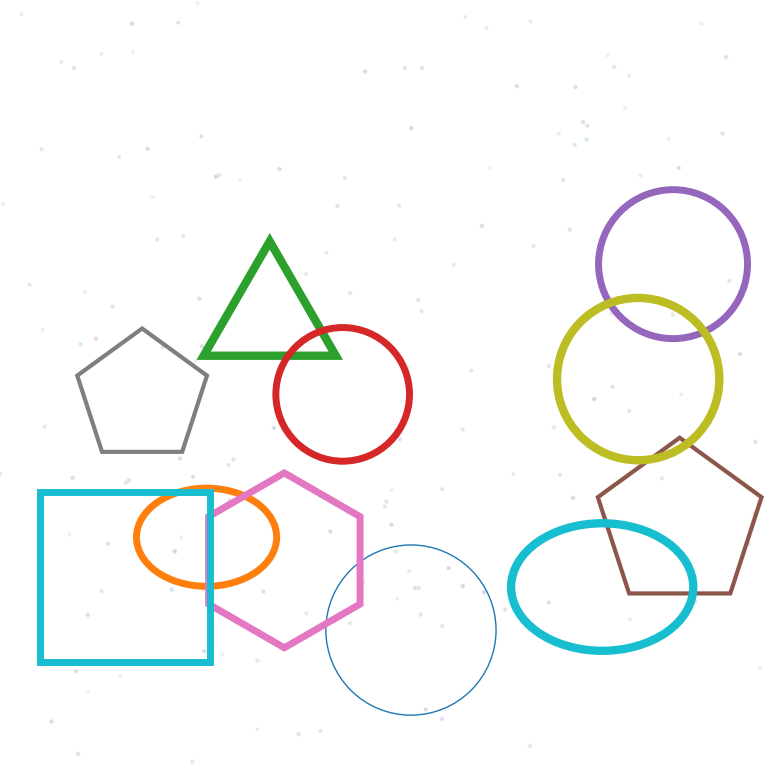[{"shape": "circle", "thickness": 0.5, "radius": 0.55, "center": [0.534, 0.182]}, {"shape": "oval", "thickness": 2.5, "radius": 0.46, "center": [0.268, 0.302]}, {"shape": "triangle", "thickness": 3, "radius": 0.5, "center": [0.35, 0.588]}, {"shape": "circle", "thickness": 2.5, "radius": 0.43, "center": [0.445, 0.488]}, {"shape": "circle", "thickness": 2.5, "radius": 0.48, "center": [0.874, 0.657]}, {"shape": "pentagon", "thickness": 1.5, "radius": 0.56, "center": [0.883, 0.32]}, {"shape": "hexagon", "thickness": 2.5, "radius": 0.57, "center": [0.369, 0.272]}, {"shape": "pentagon", "thickness": 1.5, "radius": 0.44, "center": [0.185, 0.485]}, {"shape": "circle", "thickness": 3, "radius": 0.53, "center": [0.829, 0.508]}, {"shape": "square", "thickness": 2.5, "radius": 0.55, "center": [0.162, 0.251]}, {"shape": "oval", "thickness": 3, "radius": 0.59, "center": [0.782, 0.238]}]